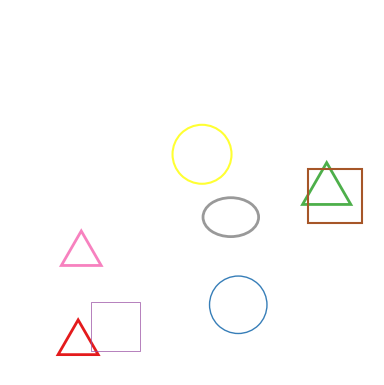[{"shape": "triangle", "thickness": 2, "radius": 0.3, "center": [0.203, 0.109]}, {"shape": "circle", "thickness": 1, "radius": 0.37, "center": [0.619, 0.208]}, {"shape": "triangle", "thickness": 2, "radius": 0.36, "center": [0.849, 0.505]}, {"shape": "square", "thickness": 0.5, "radius": 0.32, "center": [0.3, 0.152]}, {"shape": "circle", "thickness": 1.5, "radius": 0.38, "center": [0.525, 0.599]}, {"shape": "square", "thickness": 1.5, "radius": 0.35, "center": [0.87, 0.491]}, {"shape": "triangle", "thickness": 2, "radius": 0.3, "center": [0.211, 0.34]}, {"shape": "oval", "thickness": 2, "radius": 0.36, "center": [0.6, 0.436]}]